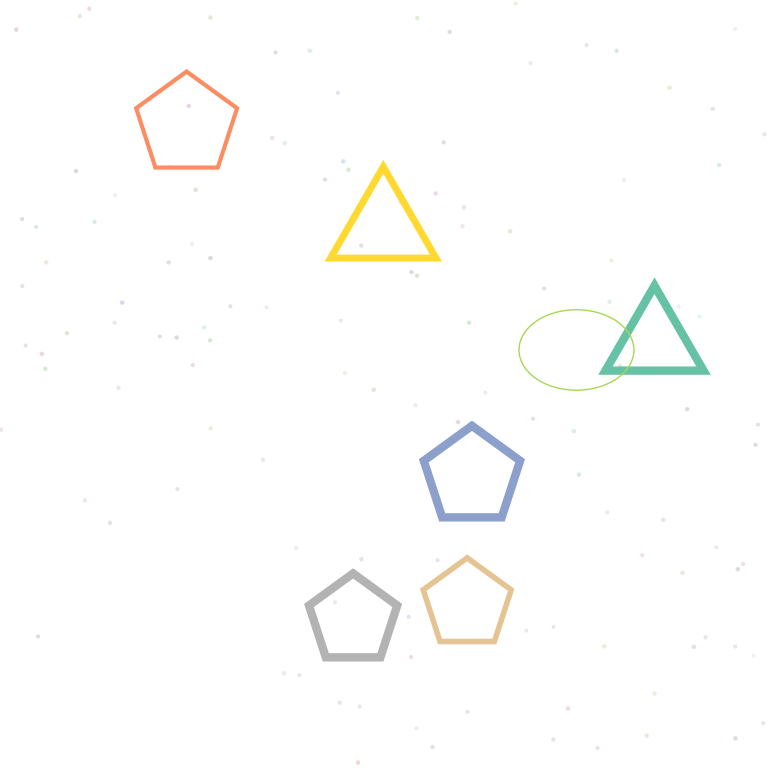[{"shape": "triangle", "thickness": 3, "radius": 0.37, "center": [0.85, 0.555]}, {"shape": "pentagon", "thickness": 1.5, "radius": 0.34, "center": [0.242, 0.838]}, {"shape": "pentagon", "thickness": 3, "radius": 0.33, "center": [0.613, 0.381]}, {"shape": "oval", "thickness": 0.5, "radius": 0.37, "center": [0.749, 0.545]}, {"shape": "triangle", "thickness": 2.5, "radius": 0.4, "center": [0.498, 0.704]}, {"shape": "pentagon", "thickness": 2, "radius": 0.3, "center": [0.607, 0.215]}, {"shape": "pentagon", "thickness": 3, "radius": 0.3, "center": [0.459, 0.195]}]